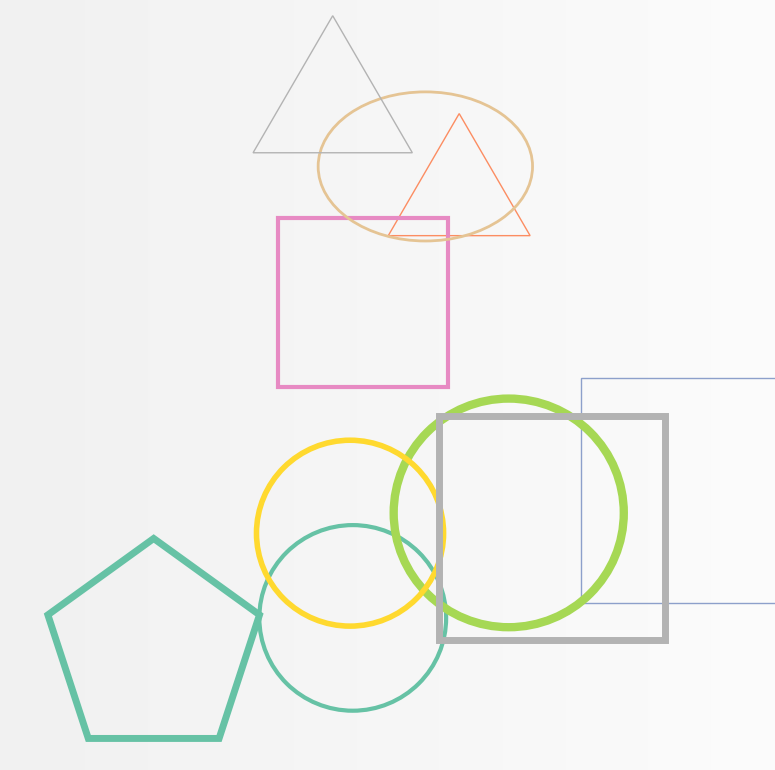[{"shape": "circle", "thickness": 1.5, "radius": 0.6, "center": [0.455, 0.198]}, {"shape": "pentagon", "thickness": 2.5, "radius": 0.72, "center": [0.198, 0.157]}, {"shape": "triangle", "thickness": 0.5, "radius": 0.53, "center": [0.593, 0.747]}, {"shape": "square", "thickness": 0.5, "radius": 0.73, "center": [0.895, 0.363]}, {"shape": "square", "thickness": 1.5, "radius": 0.55, "center": [0.468, 0.607]}, {"shape": "circle", "thickness": 3, "radius": 0.74, "center": [0.656, 0.334]}, {"shape": "circle", "thickness": 2, "radius": 0.6, "center": [0.452, 0.308]}, {"shape": "oval", "thickness": 1, "radius": 0.69, "center": [0.549, 0.784]}, {"shape": "triangle", "thickness": 0.5, "radius": 0.59, "center": [0.429, 0.861]}, {"shape": "square", "thickness": 2.5, "radius": 0.73, "center": [0.712, 0.315]}]